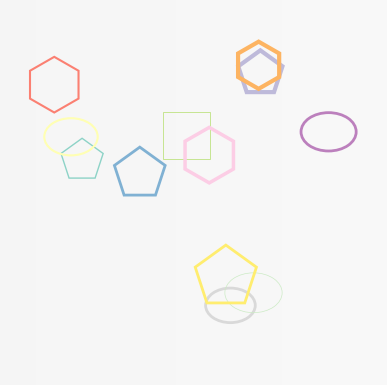[{"shape": "pentagon", "thickness": 1, "radius": 0.29, "center": [0.212, 0.584]}, {"shape": "oval", "thickness": 1.5, "radius": 0.34, "center": [0.183, 0.645]}, {"shape": "pentagon", "thickness": 3, "radius": 0.3, "center": [0.672, 0.809]}, {"shape": "hexagon", "thickness": 1.5, "radius": 0.36, "center": [0.14, 0.78]}, {"shape": "pentagon", "thickness": 2, "radius": 0.34, "center": [0.361, 0.549]}, {"shape": "hexagon", "thickness": 3, "radius": 0.31, "center": [0.667, 0.831]}, {"shape": "square", "thickness": 0.5, "radius": 0.31, "center": [0.481, 0.647]}, {"shape": "hexagon", "thickness": 2.5, "radius": 0.36, "center": [0.54, 0.597]}, {"shape": "oval", "thickness": 2, "radius": 0.32, "center": [0.595, 0.207]}, {"shape": "oval", "thickness": 2, "radius": 0.36, "center": [0.848, 0.658]}, {"shape": "oval", "thickness": 0.5, "radius": 0.37, "center": [0.654, 0.24]}, {"shape": "pentagon", "thickness": 2, "radius": 0.42, "center": [0.583, 0.28]}]